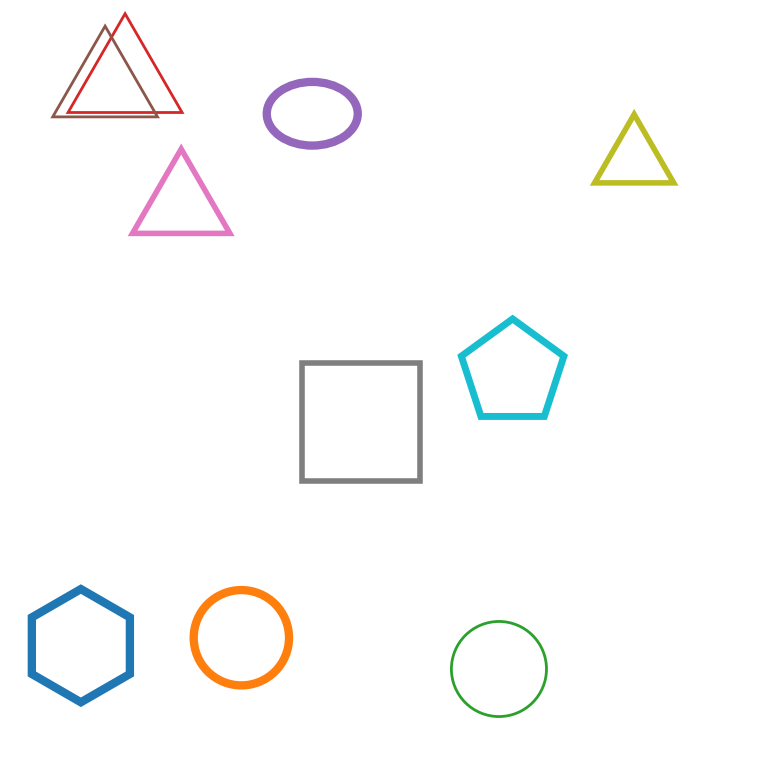[{"shape": "hexagon", "thickness": 3, "radius": 0.37, "center": [0.105, 0.161]}, {"shape": "circle", "thickness": 3, "radius": 0.31, "center": [0.313, 0.172]}, {"shape": "circle", "thickness": 1, "radius": 0.31, "center": [0.648, 0.131]}, {"shape": "triangle", "thickness": 1, "radius": 0.43, "center": [0.162, 0.897]}, {"shape": "oval", "thickness": 3, "radius": 0.3, "center": [0.406, 0.852]}, {"shape": "triangle", "thickness": 1, "radius": 0.39, "center": [0.137, 0.888]}, {"shape": "triangle", "thickness": 2, "radius": 0.37, "center": [0.235, 0.733]}, {"shape": "square", "thickness": 2, "radius": 0.38, "center": [0.469, 0.452]}, {"shape": "triangle", "thickness": 2, "radius": 0.3, "center": [0.824, 0.792]}, {"shape": "pentagon", "thickness": 2.5, "radius": 0.35, "center": [0.666, 0.516]}]